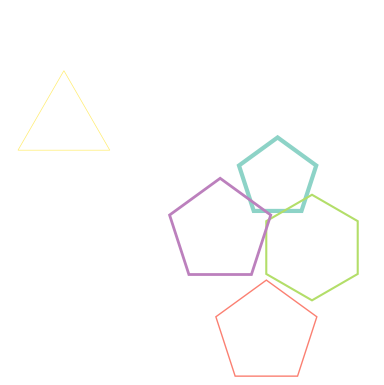[{"shape": "pentagon", "thickness": 3, "radius": 0.53, "center": [0.721, 0.537]}, {"shape": "pentagon", "thickness": 1, "radius": 0.69, "center": [0.692, 0.135]}, {"shape": "hexagon", "thickness": 1.5, "radius": 0.69, "center": [0.81, 0.357]}, {"shape": "pentagon", "thickness": 2, "radius": 0.69, "center": [0.572, 0.399]}, {"shape": "triangle", "thickness": 0.5, "radius": 0.69, "center": [0.166, 0.679]}]